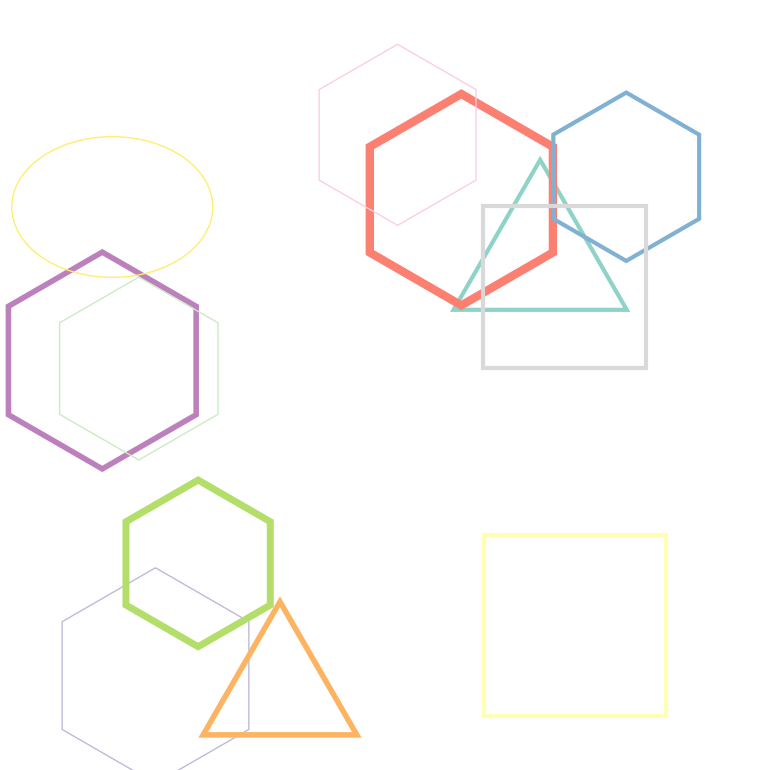[{"shape": "triangle", "thickness": 1.5, "radius": 0.65, "center": [0.702, 0.663]}, {"shape": "square", "thickness": 1.5, "radius": 0.59, "center": [0.747, 0.188]}, {"shape": "hexagon", "thickness": 0.5, "radius": 0.7, "center": [0.202, 0.123]}, {"shape": "hexagon", "thickness": 3, "radius": 0.69, "center": [0.599, 0.741]}, {"shape": "hexagon", "thickness": 1.5, "radius": 0.55, "center": [0.813, 0.77]}, {"shape": "triangle", "thickness": 2, "radius": 0.58, "center": [0.364, 0.103]}, {"shape": "hexagon", "thickness": 2.5, "radius": 0.54, "center": [0.257, 0.268]}, {"shape": "hexagon", "thickness": 0.5, "radius": 0.59, "center": [0.516, 0.825]}, {"shape": "square", "thickness": 1.5, "radius": 0.53, "center": [0.733, 0.627]}, {"shape": "hexagon", "thickness": 2, "radius": 0.7, "center": [0.133, 0.532]}, {"shape": "hexagon", "thickness": 0.5, "radius": 0.59, "center": [0.18, 0.521]}, {"shape": "oval", "thickness": 0.5, "radius": 0.65, "center": [0.146, 0.731]}]